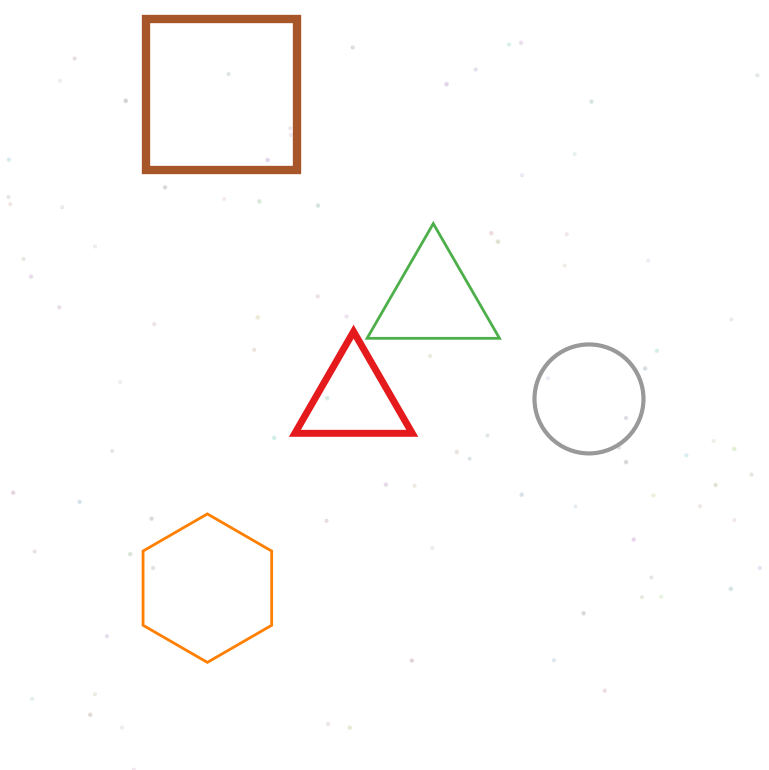[{"shape": "triangle", "thickness": 2.5, "radius": 0.44, "center": [0.459, 0.481]}, {"shape": "triangle", "thickness": 1, "radius": 0.5, "center": [0.563, 0.61]}, {"shape": "hexagon", "thickness": 1, "radius": 0.48, "center": [0.269, 0.236]}, {"shape": "square", "thickness": 3, "radius": 0.49, "center": [0.288, 0.878]}, {"shape": "circle", "thickness": 1.5, "radius": 0.35, "center": [0.765, 0.482]}]